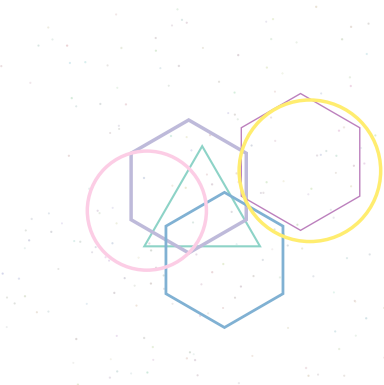[{"shape": "triangle", "thickness": 1.5, "radius": 0.87, "center": [0.525, 0.447]}, {"shape": "hexagon", "thickness": 2.5, "radius": 0.86, "center": [0.49, 0.516]}, {"shape": "hexagon", "thickness": 2, "radius": 0.88, "center": [0.583, 0.325]}, {"shape": "circle", "thickness": 2.5, "radius": 0.77, "center": [0.381, 0.453]}, {"shape": "hexagon", "thickness": 1, "radius": 0.89, "center": [0.781, 0.579]}, {"shape": "circle", "thickness": 2.5, "radius": 0.92, "center": [0.805, 0.556]}]